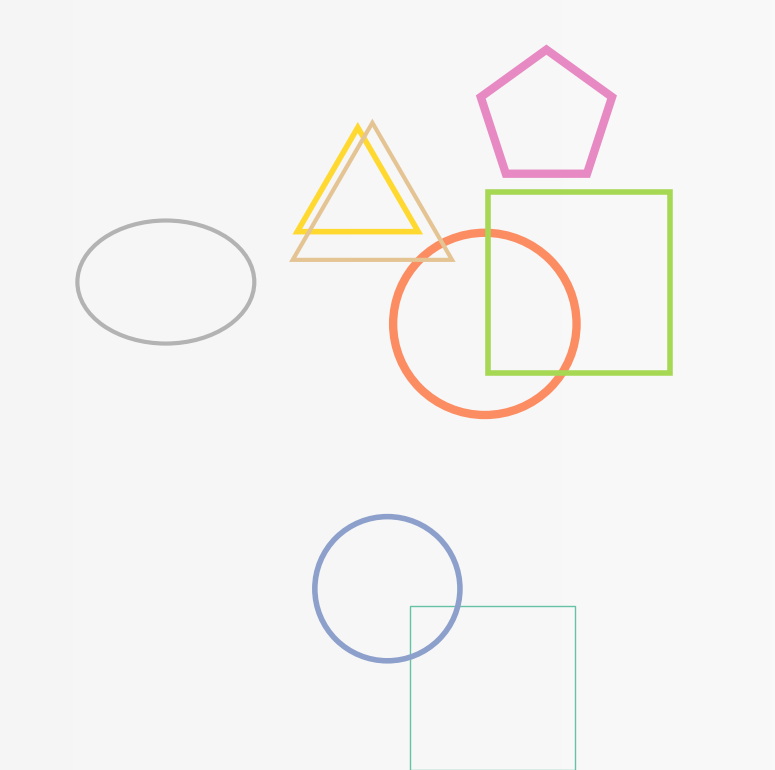[{"shape": "square", "thickness": 0.5, "radius": 0.53, "center": [0.635, 0.106]}, {"shape": "circle", "thickness": 3, "radius": 0.59, "center": [0.626, 0.579]}, {"shape": "circle", "thickness": 2, "radius": 0.47, "center": [0.5, 0.235]}, {"shape": "pentagon", "thickness": 3, "radius": 0.45, "center": [0.705, 0.846]}, {"shape": "square", "thickness": 2, "radius": 0.59, "center": [0.747, 0.632]}, {"shape": "triangle", "thickness": 2, "radius": 0.45, "center": [0.462, 0.744]}, {"shape": "triangle", "thickness": 1.5, "radius": 0.59, "center": [0.48, 0.722]}, {"shape": "oval", "thickness": 1.5, "radius": 0.57, "center": [0.214, 0.634]}]